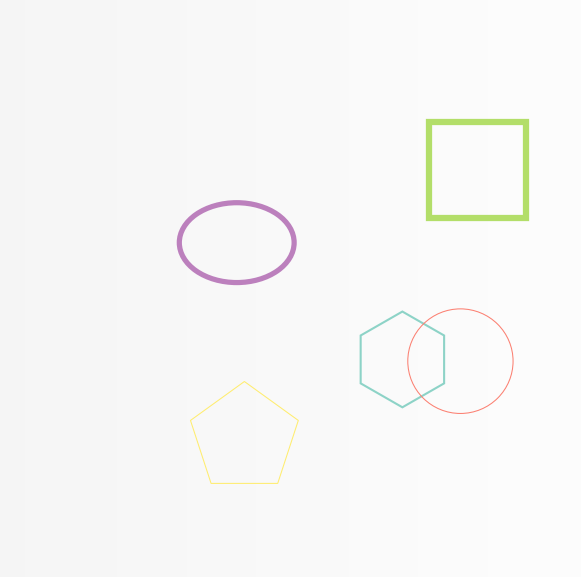[{"shape": "hexagon", "thickness": 1, "radius": 0.41, "center": [0.692, 0.377]}, {"shape": "circle", "thickness": 0.5, "radius": 0.45, "center": [0.792, 0.374]}, {"shape": "square", "thickness": 3, "radius": 0.41, "center": [0.822, 0.704]}, {"shape": "oval", "thickness": 2.5, "radius": 0.49, "center": [0.407, 0.579]}, {"shape": "pentagon", "thickness": 0.5, "radius": 0.49, "center": [0.42, 0.241]}]